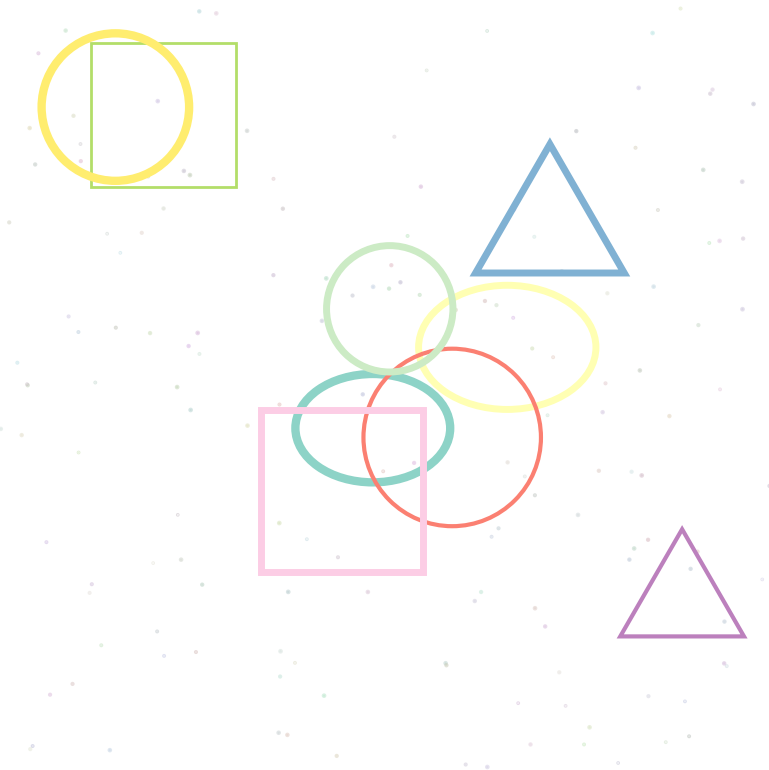[{"shape": "oval", "thickness": 3, "radius": 0.5, "center": [0.484, 0.444]}, {"shape": "oval", "thickness": 2.5, "radius": 0.58, "center": [0.659, 0.549]}, {"shape": "circle", "thickness": 1.5, "radius": 0.58, "center": [0.587, 0.432]}, {"shape": "triangle", "thickness": 2.5, "radius": 0.56, "center": [0.714, 0.701]}, {"shape": "square", "thickness": 1, "radius": 0.47, "center": [0.212, 0.851]}, {"shape": "square", "thickness": 2.5, "radius": 0.53, "center": [0.444, 0.363]}, {"shape": "triangle", "thickness": 1.5, "radius": 0.46, "center": [0.886, 0.22]}, {"shape": "circle", "thickness": 2.5, "radius": 0.41, "center": [0.506, 0.599]}, {"shape": "circle", "thickness": 3, "radius": 0.48, "center": [0.15, 0.861]}]